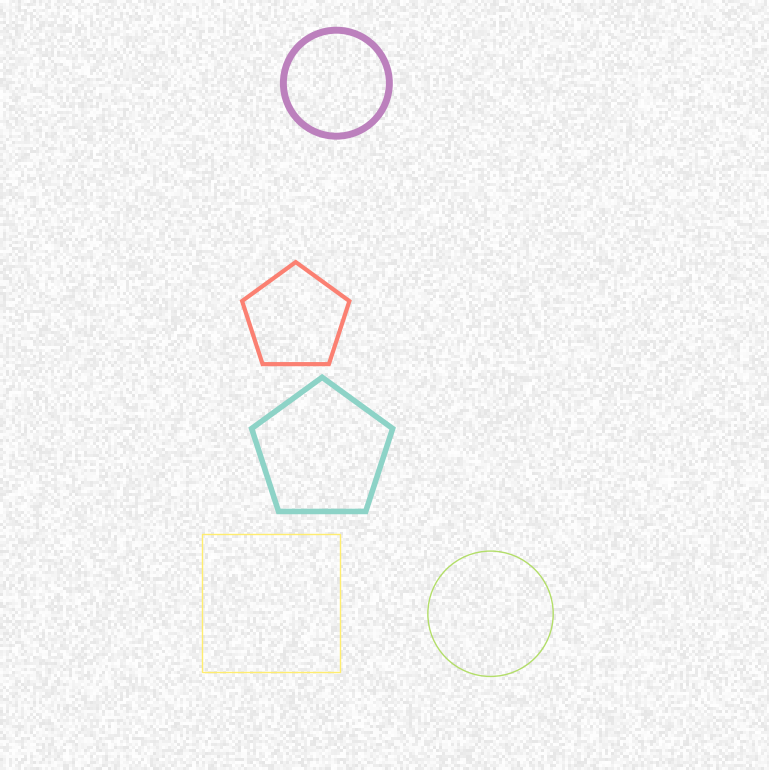[{"shape": "pentagon", "thickness": 2, "radius": 0.48, "center": [0.418, 0.414]}, {"shape": "pentagon", "thickness": 1.5, "radius": 0.37, "center": [0.384, 0.586]}, {"shape": "circle", "thickness": 0.5, "radius": 0.41, "center": [0.637, 0.203]}, {"shape": "circle", "thickness": 2.5, "radius": 0.34, "center": [0.437, 0.892]}, {"shape": "square", "thickness": 0.5, "radius": 0.45, "center": [0.352, 0.217]}]